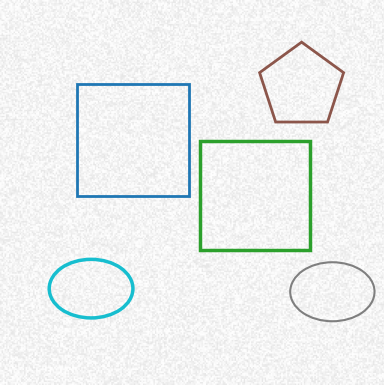[{"shape": "square", "thickness": 2, "radius": 0.73, "center": [0.346, 0.636]}, {"shape": "square", "thickness": 2.5, "radius": 0.71, "center": [0.663, 0.493]}, {"shape": "pentagon", "thickness": 2, "radius": 0.57, "center": [0.783, 0.776]}, {"shape": "oval", "thickness": 1.5, "radius": 0.55, "center": [0.863, 0.242]}, {"shape": "oval", "thickness": 2.5, "radius": 0.54, "center": [0.237, 0.25]}]